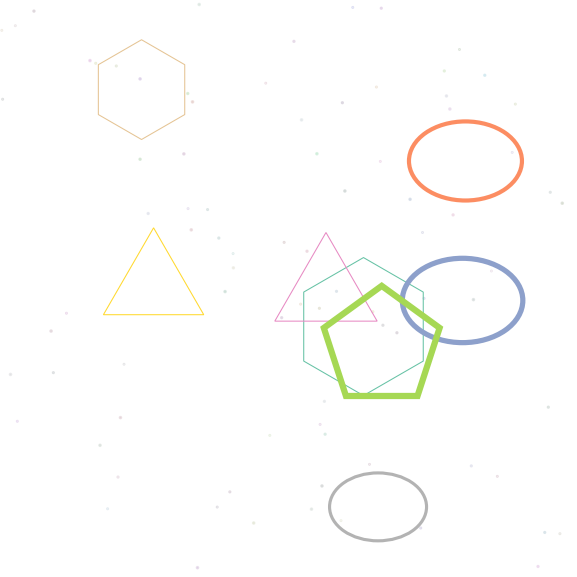[{"shape": "hexagon", "thickness": 0.5, "radius": 0.6, "center": [0.629, 0.434]}, {"shape": "oval", "thickness": 2, "radius": 0.49, "center": [0.806, 0.72]}, {"shape": "oval", "thickness": 2.5, "radius": 0.52, "center": [0.801, 0.479]}, {"shape": "triangle", "thickness": 0.5, "radius": 0.51, "center": [0.564, 0.494]}, {"shape": "pentagon", "thickness": 3, "radius": 0.53, "center": [0.661, 0.399]}, {"shape": "triangle", "thickness": 0.5, "radius": 0.5, "center": [0.266, 0.504]}, {"shape": "hexagon", "thickness": 0.5, "radius": 0.43, "center": [0.245, 0.844]}, {"shape": "oval", "thickness": 1.5, "radius": 0.42, "center": [0.655, 0.121]}]